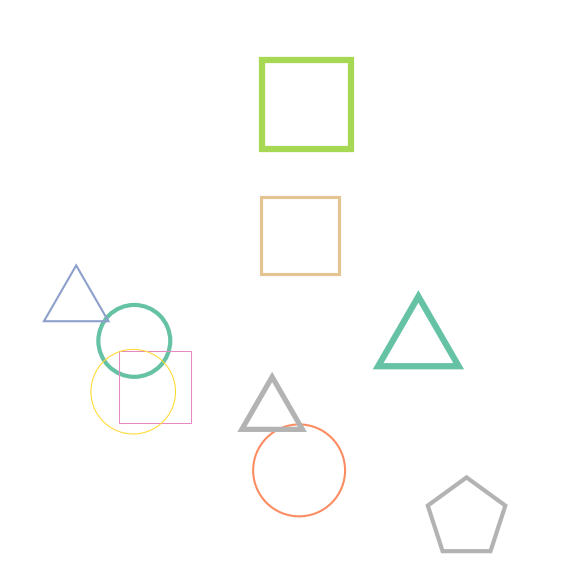[{"shape": "triangle", "thickness": 3, "radius": 0.4, "center": [0.724, 0.405]}, {"shape": "circle", "thickness": 2, "radius": 0.31, "center": [0.233, 0.409]}, {"shape": "circle", "thickness": 1, "radius": 0.4, "center": [0.518, 0.185]}, {"shape": "triangle", "thickness": 1, "radius": 0.32, "center": [0.132, 0.475]}, {"shape": "square", "thickness": 0.5, "radius": 0.31, "center": [0.269, 0.329]}, {"shape": "square", "thickness": 3, "radius": 0.39, "center": [0.531, 0.818]}, {"shape": "circle", "thickness": 0.5, "radius": 0.37, "center": [0.231, 0.321]}, {"shape": "square", "thickness": 1.5, "radius": 0.33, "center": [0.52, 0.592]}, {"shape": "pentagon", "thickness": 2, "radius": 0.35, "center": [0.808, 0.102]}, {"shape": "triangle", "thickness": 2.5, "radius": 0.3, "center": [0.471, 0.286]}]